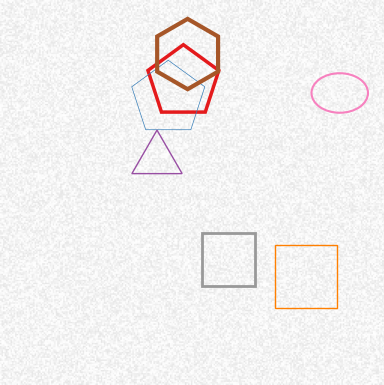[{"shape": "pentagon", "thickness": 2.5, "radius": 0.48, "center": [0.476, 0.787]}, {"shape": "pentagon", "thickness": 0.5, "radius": 0.5, "center": [0.437, 0.744]}, {"shape": "triangle", "thickness": 1, "radius": 0.38, "center": [0.408, 0.587]}, {"shape": "square", "thickness": 1, "radius": 0.41, "center": [0.795, 0.282]}, {"shape": "hexagon", "thickness": 3, "radius": 0.46, "center": [0.487, 0.86]}, {"shape": "oval", "thickness": 1.5, "radius": 0.37, "center": [0.882, 0.758]}, {"shape": "square", "thickness": 2, "radius": 0.34, "center": [0.593, 0.327]}]